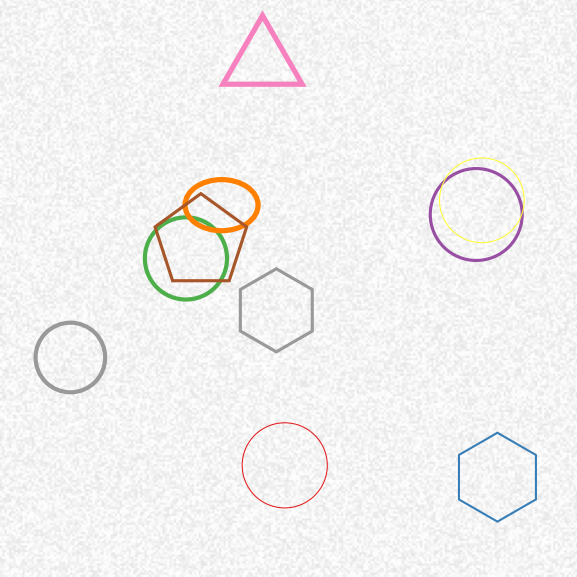[{"shape": "circle", "thickness": 0.5, "radius": 0.37, "center": [0.493, 0.193]}, {"shape": "hexagon", "thickness": 1, "radius": 0.38, "center": [0.861, 0.173]}, {"shape": "circle", "thickness": 2, "radius": 0.36, "center": [0.322, 0.552]}, {"shape": "circle", "thickness": 1.5, "radius": 0.4, "center": [0.825, 0.628]}, {"shape": "oval", "thickness": 2.5, "radius": 0.32, "center": [0.384, 0.644]}, {"shape": "circle", "thickness": 0.5, "radius": 0.37, "center": [0.834, 0.652]}, {"shape": "pentagon", "thickness": 1.5, "radius": 0.42, "center": [0.348, 0.58]}, {"shape": "triangle", "thickness": 2.5, "radius": 0.4, "center": [0.455, 0.893]}, {"shape": "circle", "thickness": 2, "radius": 0.3, "center": [0.122, 0.38]}, {"shape": "hexagon", "thickness": 1.5, "radius": 0.36, "center": [0.478, 0.462]}]